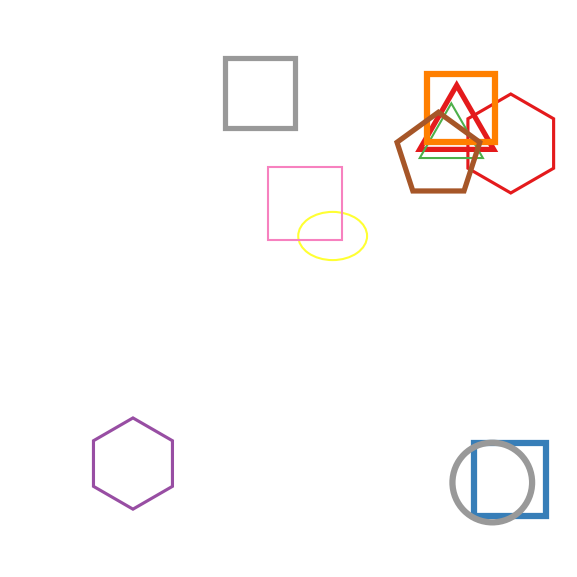[{"shape": "hexagon", "thickness": 1.5, "radius": 0.43, "center": [0.884, 0.751]}, {"shape": "triangle", "thickness": 2.5, "radius": 0.37, "center": [0.791, 0.777]}, {"shape": "square", "thickness": 3, "radius": 0.31, "center": [0.882, 0.169]}, {"shape": "triangle", "thickness": 1, "radius": 0.32, "center": [0.781, 0.757]}, {"shape": "hexagon", "thickness": 1.5, "radius": 0.39, "center": [0.23, 0.196]}, {"shape": "square", "thickness": 3, "radius": 0.29, "center": [0.799, 0.813]}, {"shape": "oval", "thickness": 1, "radius": 0.3, "center": [0.576, 0.59]}, {"shape": "pentagon", "thickness": 2.5, "radius": 0.38, "center": [0.759, 0.729]}, {"shape": "square", "thickness": 1, "radius": 0.32, "center": [0.528, 0.647]}, {"shape": "circle", "thickness": 3, "radius": 0.34, "center": [0.852, 0.164]}, {"shape": "square", "thickness": 2.5, "radius": 0.31, "center": [0.45, 0.838]}]